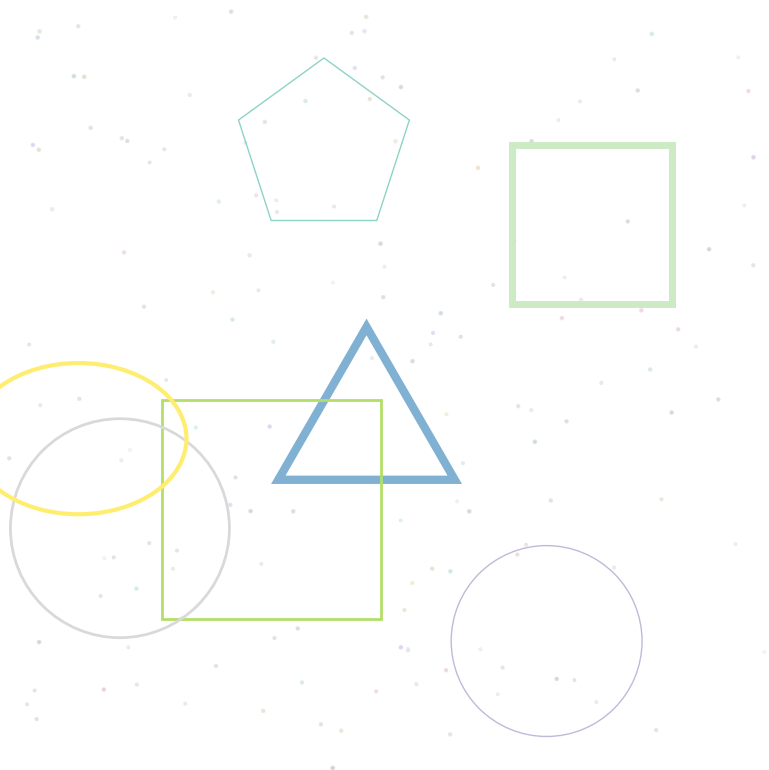[{"shape": "pentagon", "thickness": 0.5, "radius": 0.58, "center": [0.421, 0.808]}, {"shape": "circle", "thickness": 0.5, "radius": 0.62, "center": [0.71, 0.167]}, {"shape": "triangle", "thickness": 3, "radius": 0.66, "center": [0.476, 0.443]}, {"shape": "square", "thickness": 1, "radius": 0.71, "center": [0.352, 0.338]}, {"shape": "circle", "thickness": 1, "radius": 0.71, "center": [0.156, 0.314]}, {"shape": "square", "thickness": 2.5, "radius": 0.52, "center": [0.769, 0.708]}, {"shape": "oval", "thickness": 1.5, "radius": 0.7, "center": [0.102, 0.43]}]